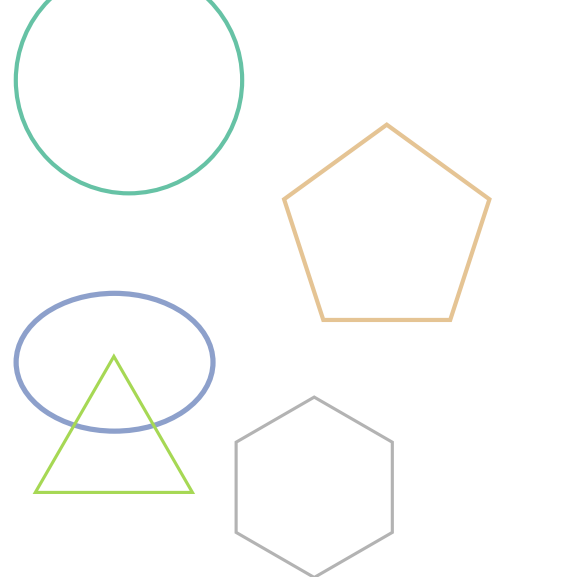[{"shape": "circle", "thickness": 2, "radius": 0.98, "center": [0.223, 0.86]}, {"shape": "oval", "thickness": 2.5, "radius": 0.85, "center": [0.198, 0.372]}, {"shape": "triangle", "thickness": 1.5, "radius": 0.79, "center": [0.197, 0.225]}, {"shape": "pentagon", "thickness": 2, "radius": 0.93, "center": [0.67, 0.596]}, {"shape": "hexagon", "thickness": 1.5, "radius": 0.78, "center": [0.544, 0.155]}]